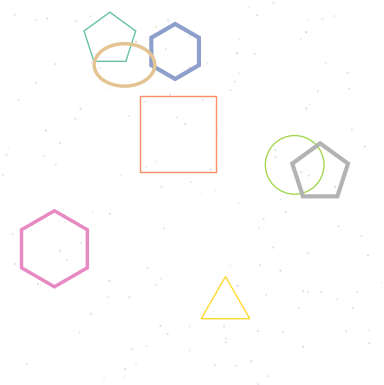[{"shape": "pentagon", "thickness": 1, "radius": 0.35, "center": [0.285, 0.898]}, {"shape": "square", "thickness": 1, "radius": 0.49, "center": [0.463, 0.652]}, {"shape": "hexagon", "thickness": 3, "radius": 0.36, "center": [0.455, 0.866]}, {"shape": "hexagon", "thickness": 2.5, "radius": 0.49, "center": [0.141, 0.354]}, {"shape": "circle", "thickness": 1, "radius": 0.38, "center": [0.765, 0.572]}, {"shape": "triangle", "thickness": 1, "radius": 0.36, "center": [0.586, 0.209]}, {"shape": "oval", "thickness": 2.5, "radius": 0.39, "center": [0.323, 0.831]}, {"shape": "pentagon", "thickness": 3, "radius": 0.38, "center": [0.832, 0.552]}]